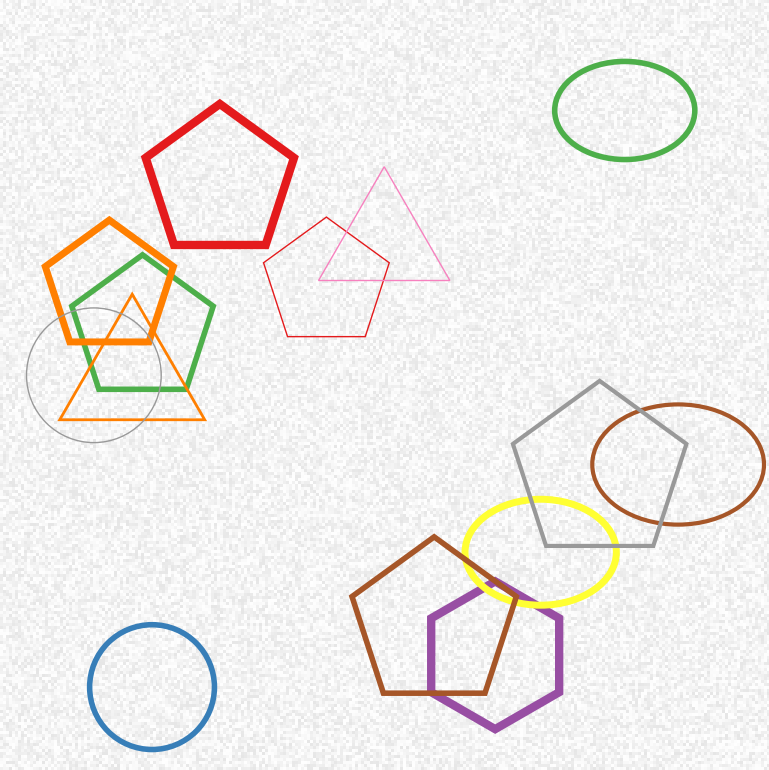[{"shape": "pentagon", "thickness": 3, "radius": 0.51, "center": [0.285, 0.764]}, {"shape": "pentagon", "thickness": 0.5, "radius": 0.43, "center": [0.424, 0.632]}, {"shape": "circle", "thickness": 2, "radius": 0.41, "center": [0.197, 0.108]}, {"shape": "pentagon", "thickness": 2, "radius": 0.48, "center": [0.185, 0.573]}, {"shape": "oval", "thickness": 2, "radius": 0.45, "center": [0.811, 0.857]}, {"shape": "hexagon", "thickness": 3, "radius": 0.48, "center": [0.643, 0.149]}, {"shape": "pentagon", "thickness": 2.5, "radius": 0.44, "center": [0.142, 0.627]}, {"shape": "triangle", "thickness": 1, "radius": 0.54, "center": [0.172, 0.509]}, {"shape": "oval", "thickness": 2.5, "radius": 0.49, "center": [0.702, 0.283]}, {"shape": "pentagon", "thickness": 2, "radius": 0.56, "center": [0.564, 0.191]}, {"shape": "oval", "thickness": 1.5, "radius": 0.56, "center": [0.881, 0.397]}, {"shape": "triangle", "thickness": 0.5, "radius": 0.49, "center": [0.499, 0.685]}, {"shape": "circle", "thickness": 0.5, "radius": 0.44, "center": [0.122, 0.513]}, {"shape": "pentagon", "thickness": 1.5, "radius": 0.59, "center": [0.779, 0.387]}]